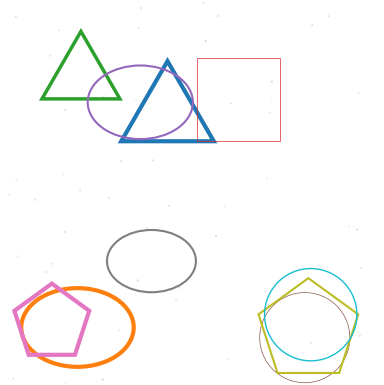[{"shape": "triangle", "thickness": 3, "radius": 0.69, "center": [0.435, 0.702]}, {"shape": "oval", "thickness": 3, "radius": 0.73, "center": [0.201, 0.149]}, {"shape": "triangle", "thickness": 2.5, "radius": 0.58, "center": [0.21, 0.802]}, {"shape": "square", "thickness": 0.5, "radius": 0.54, "center": [0.619, 0.741]}, {"shape": "oval", "thickness": 1.5, "radius": 0.68, "center": [0.364, 0.734]}, {"shape": "circle", "thickness": 0.5, "radius": 0.59, "center": [0.792, 0.123]}, {"shape": "pentagon", "thickness": 3, "radius": 0.51, "center": [0.135, 0.161]}, {"shape": "oval", "thickness": 1.5, "radius": 0.58, "center": [0.393, 0.322]}, {"shape": "pentagon", "thickness": 1.5, "radius": 0.68, "center": [0.801, 0.141]}, {"shape": "circle", "thickness": 1, "radius": 0.6, "center": [0.807, 0.183]}]